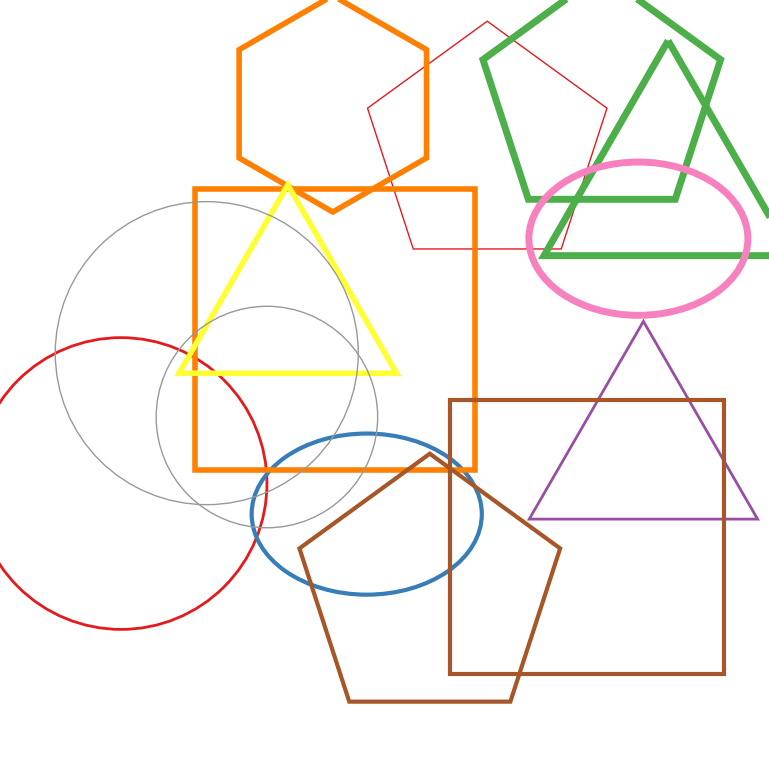[{"shape": "circle", "thickness": 1, "radius": 0.95, "center": [0.157, 0.372]}, {"shape": "pentagon", "thickness": 0.5, "radius": 0.82, "center": [0.633, 0.809]}, {"shape": "oval", "thickness": 1.5, "radius": 0.75, "center": [0.476, 0.332]}, {"shape": "pentagon", "thickness": 2.5, "radius": 0.81, "center": [0.782, 0.872]}, {"shape": "triangle", "thickness": 2.5, "radius": 0.93, "center": [0.868, 0.761]}, {"shape": "triangle", "thickness": 1, "radius": 0.86, "center": [0.836, 0.411]}, {"shape": "square", "thickness": 2, "radius": 0.91, "center": [0.435, 0.573]}, {"shape": "hexagon", "thickness": 2, "radius": 0.7, "center": [0.432, 0.865]}, {"shape": "triangle", "thickness": 2, "radius": 0.82, "center": [0.374, 0.597]}, {"shape": "square", "thickness": 1.5, "radius": 0.89, "center": [0.762, 0.302]}, {"shape": "pentagon", "thickness": 1.5, "radius": 0.89, "center": [0.558, 0.233]}, {"shape": "oval", "thickness": 2.5, "radius": 0.71, "center": [0.829, 0.69]}, {"shape": "circle", "thickness": 0.5, "radius": 0.72, "center": [0.347, 0.458]}, {"shape": "circle", "thickness": 0.5, "radius": 0.98, "center": [0.269, 0.541]}]